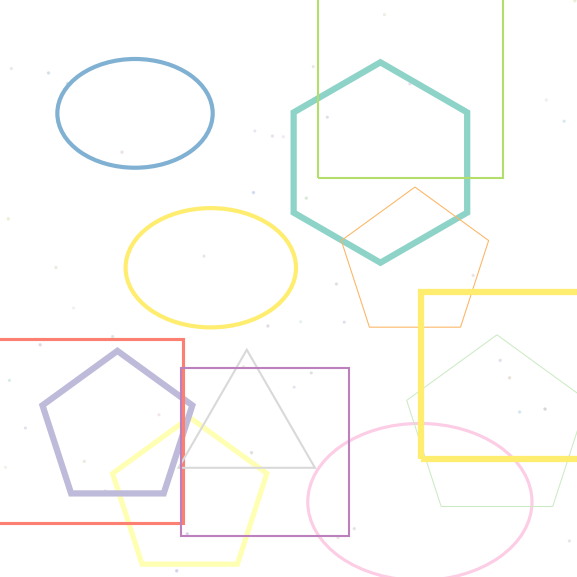[{"shape": "hexagon", "thickness": 3, "radius": 0.87, "center": [0.659, 0.718]}, {"shape": "pentagon", "thickness": 2.5, "radius": 0.7, "center": [0.329, 0.136]}, {"shape": "pentagon", "thickness": 3, "radius": 0.68, "center": [0.203, 0.255]}, {"shape": "square", "thickness": 1.5, "radius": 0.8, "center": [0.157, 0.253]}, {"shape": "oval", "thickness": 2, "radius": 0.67, "center": [0.234, 0.803]}, {"shape": "pentagon", "thickness": 0.5, "radius": 0.67, "center": [0.719, 0.541]}, {"shape": "square", "thickness": 1, "radius": 0.8, "center": [0.71, 0.851]}, {"shape": "oval", "thickness": 1.5, "radius": 0.97, "center": [0.727, 0.13]}, {"shape": "triangle", "thickness": 1, "radius": 0.68, "center": [0.427, 0.257]}, {"shape": "square", "thickness": 1, "radius": 0.73, "center": [0.459, 0.216]}, {"shape": "pentagon", "thickness": 0.5, "radius": 0.82, "center": [0.86, 0.255]}, {"shape": "square", "thickness": 3, "radius": 0.72, "center": [0.874, 0.349]}, {"shape": "oval", "thickness": 2, "radius": 0.74, "center": [0.365, 0.535]}]